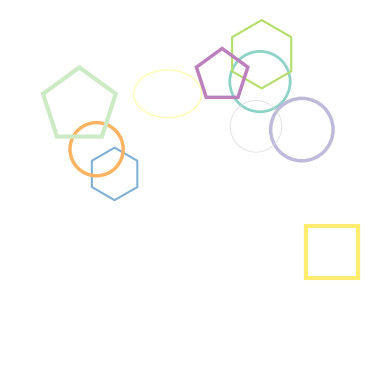[{"shape": "circle", "thickness": 2, "radius": 0.39, "center": [0.675, 0.788]}, {"shape": "oval", "thickness": 1, "radius": 0.44, "center": [0.435, 0.756]}, {"shape": "circle", "thickness": 2.5, "radius": 0.41, "center": [0.784, 0.663]}, {"shape": "hexagon", "thickness": 1.5, "radius": 0.34, "center": [0.298, 0.548]}, {"shape": "circle", "thickness": 2.5, "radius": 0.35, "center": [0.251, 0.612]}, {"shape": "hexagon", "thickness": 1.5, "radius": 0.44, "center": [0.68, 0.859]}, {"shape": "circle", "thickness": 0.5, "radius": 0.34, "center": [0.665, 0.672]}, {"shape": "pentagon", "thickness": 2.5, "radius": 0.35, "center": [0.577, 0.804]}, {"shape": "pentagon", "thickness": 3, "radius": 0.5, "center": [0.206, 0.726]}, {"shape": "square", "thickness": 3, "radius": 0.34, "center": [0.861, 0.345]}]